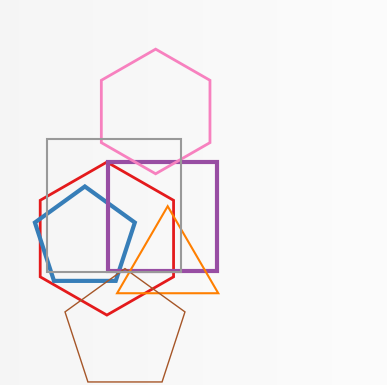[{"shape": "hexagon", "thickness": 2, "radius": 0.99, "center": [0.276, 0.38]}, {"shape": "pentagon", "thickness": 3, "radius": 0.68, "center": [0.219, 0.38]}, {"shape": "square", "thickness": 3, "radius": 0.71, "center": [0.42, 0.437]}, {"shape": "triangle", "thickness": 1.5, "radius": 0.75, "center": [0.433, 0.314]}, {"shape": "pentagon", "thickness": 1, "radius": 0.81, "center": [0.323, 0.14]}, {"shape": "hexagon", "thickness": 2, "radius": 0.81, "center": [0.402, 0.71]}, {"shape": "square", "thickness": 1.5, "radius": 0.86, "center": [0.294, 0.466]}]